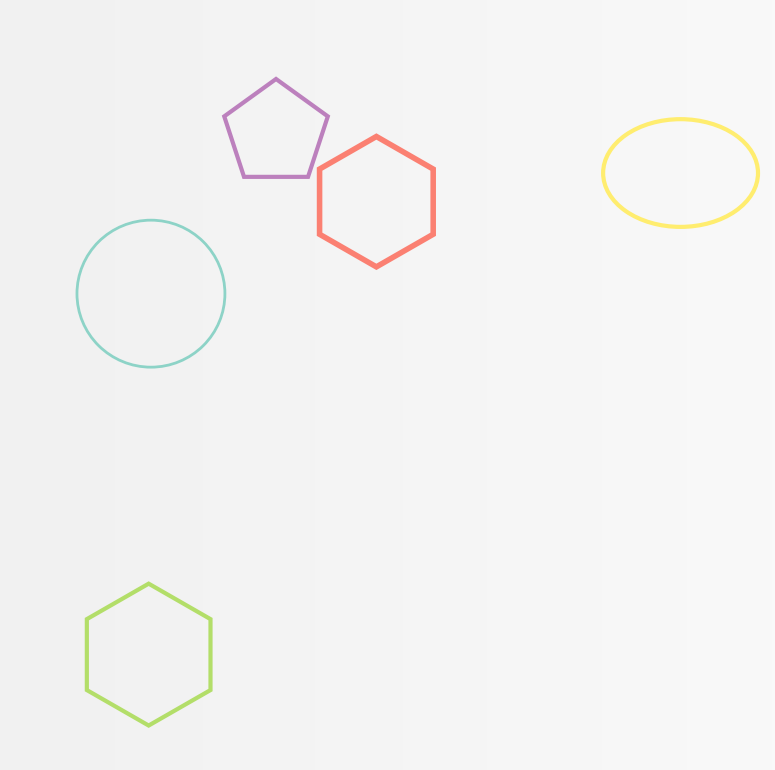[{"shape": "circle", "thickness": 1, "radius": 0.48, "center": [0.195, 0.619]}, {"shape": "hexagon", "thickness": 2, "radius": 0.42, "center": [0.486, 0.738]}, {"shape": "hexagon", "thickness": 1.5, "radius": 0.46, "center": [0.192, 0.15]}, {"shape": "pentagon", "thickness": 1.5, "radius": 0.35, "center": [0.356, 0.827]}, {"shape": "oval", "thickness": 1.5, "radius": 0.5, "center": [0.878, 0.775]}]